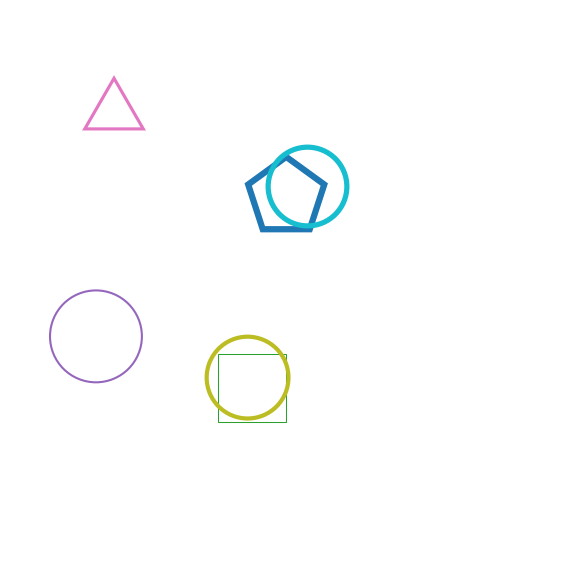[{"shape": "pentagon", "thickness": 3, "radius": 0.35, "center": [0.496, 0.658]}, {"shape": "square", "thickness": 0.5, "radius": 0.3, "center": [0.436, 0.328]}, {"shape": "circle", "thickness": 1, "radius": 0.4, "center": [0.166, 0.417]}, {"shape": "triangle", "thickness": 1.5, "radius": 0.29, "center": [0.197, 0.805]}, {"shape": "circle", "thickness": 2, "radius": 0.35, "center": [0.429, 0.345]}, {"shape": "circle", "thickness": 2.5, "radius": 0.34, "center": [0.532, 0.676]}]